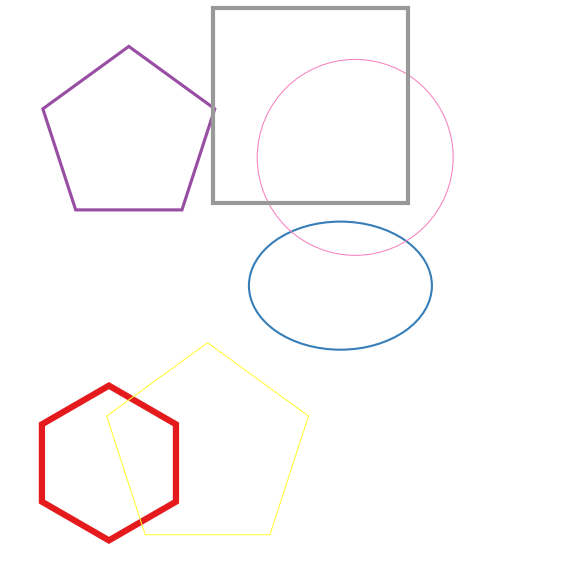[{"shape": "hexagon", "thickness": 3, "radius": 0.67, "center": [0.189, 0.197]}, {"shape": "oval", "thickness": 1, "radius": 0.79, "center": [0.589, 0.505]}, {"shape": "pentagon", "thickness": 1.5, "radius": 0.78, "center": [0.223, 0.762]}, {"shape": "pentagon", "thickness": 0.5, "radius": 0.92, "center": [0.359, 0.222]}, {"shape": "circle", "thickness": 0.5, "radius": 0.85, "center": [0.615, 0.727]}, {"shape": "square", "thickness": 2, "radius": 0.84, "center": [0.538, 0.816]}]